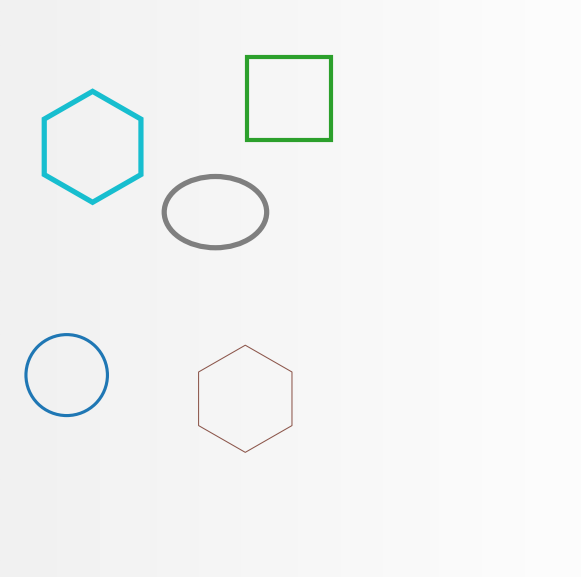[{"shape": "circle", "thickness": 1.5, "radius": 0.35, "center": [0.115, 0.35]}, {"shape": "square", "thickness": 2, "radius": 0.36, "center": [0.497, 0.828]}, {"shape": "hexagon", "thickness": 0.5, "radius": 0.46, "center": [0.422, 0.309]}, {"shape": "oval", "thickness": 2.5, "radius": 0.44, "center": [0.371, 0.632]}, {"shape": "hexagon", "thickness": 2.5, "radius": 0.48, "center": [0.159, 0.745]}]